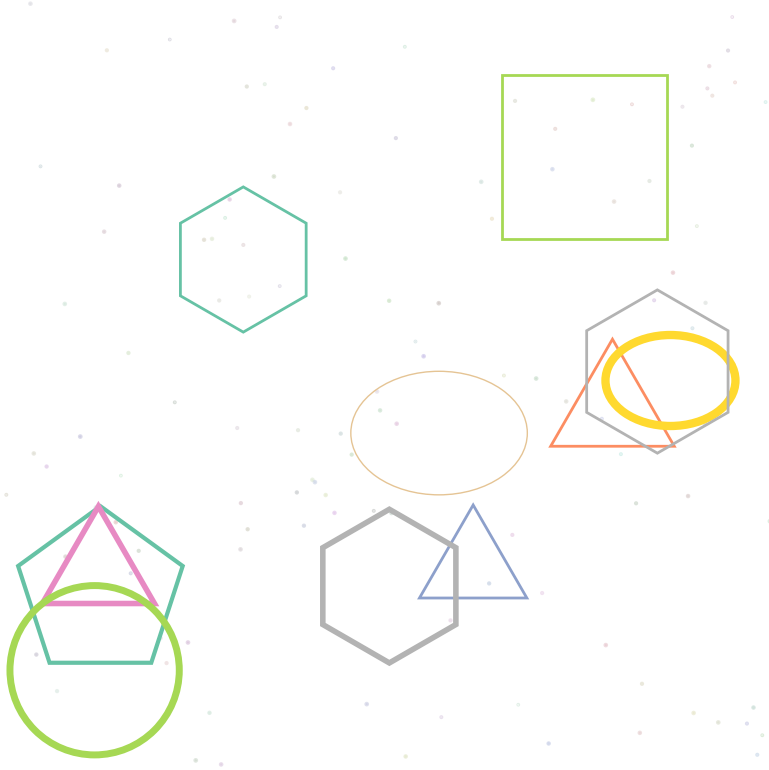[{"shape": "hexagon", "thickness": 1, "radius": 0.47, "center": [0.316, 0.663]}, {"shape": "pentagon", "thickness": 1.5, "radius": 0.56, "center": [0.13, 0.23]}, {"shape": "triangle", "thickness": 1, "radius": 0.46, "center": [0.795, 0.467]}, {"shape": "triangle", "thickness": 1, "radius": 0.4, "center": [0.615, 0.264]}, {"shape": "triangle", "thickness": 2, "radius": 0.42, "center": [0.128, 0.258]}, {"shape": "square", "thickness": 1, "radius": 0.53, "center": [0.759, 0.796]}, {"shape": "circle", "thickness": 2.5, "radius": 0.55, "center": [0.123, 0.13]}, {"shape": "oval", "thickness": 3, "radius": 0.42, "center": [0.871, 0.506]}, {"shape": "oval", "thickness": 0.5, "radius": 0.57, "center": [0.57, 0.438]}, {"shape": "hexagon", "thickness": 1, "radius": 0.53, "center": [0.854, 0.517]}, {"shape": "hexagon", "thickness": 2, "radius": 0.5, "center": [0.506, 0.239]}]